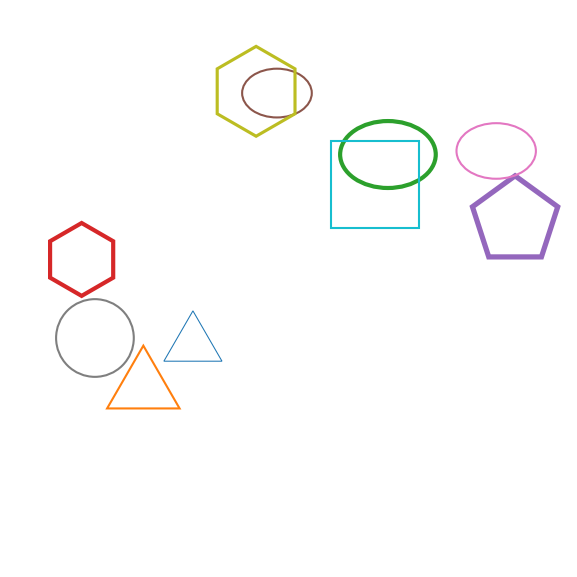[{"shape": "triangle", "thickness": 0.5, "radius": 0.29, "center": [0.334, 0.403]}, {"shape": "triangle", "thickness": 1, "radius": 0.36, "center": [0.248, 0.328]}, {"shape": "oval", "thickness": 2, "radius": 0.41, "center": [0.672, 0.732]}, {"shape": "hexagon", "thickness": 2, "radius": 0.32, "center": [0.141, 0.55]}, {"shape": "pentagon", "thickness": 2.5, "radius": 0.39, "center": [0.892, 0.617]}, {"shape": "oval", "thickness": 1, "radius": 0.3, "center": [0.48, 0.838]}, {"shape": "oval", "thickness": 1, "radius": 0.34, "center": [0.859, 0.738]}, {"shape": "circle", "thickness": 1, "radius": 0.34, "center": [0.164, 0.414]}, {"shape": "hexagon", "thickness": 1.5, "radius": 0.39, "center": [0.443, 0.841]}, {"shape": "square", "thickness": 1, "radius": 0.38, "center": [0.649, 0.68]}]